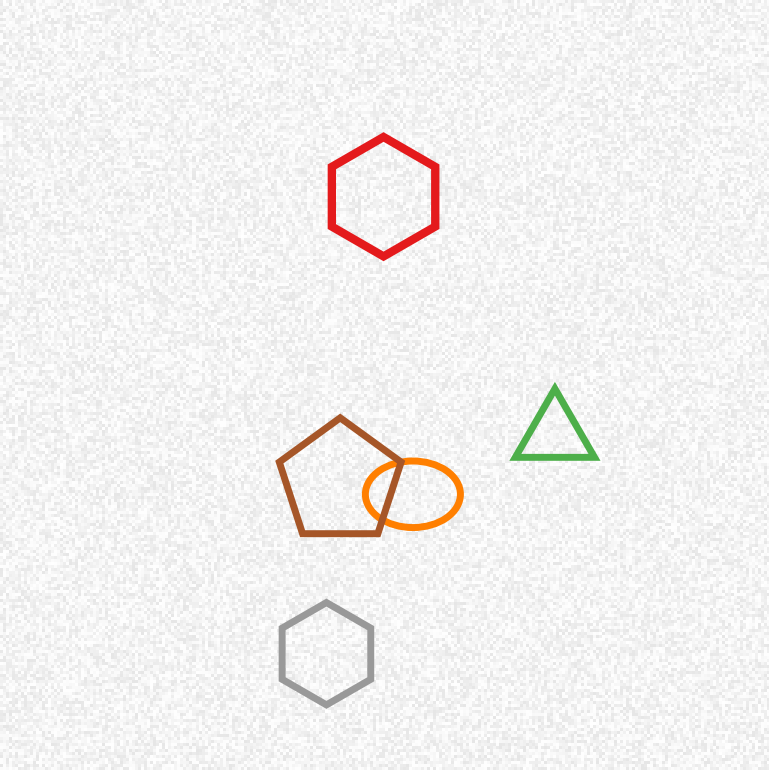[{"shape": "hexagon", "thickness": 3, "radius": 0.39, "center": [0.498, 0.745]}, {"shape": "triangle", "thickness": 2.5, "radius": 0.3, "center": [0.721, 0.436]}, {"shape": "oval", "thickness": 2.5, "radius": 0.31, "center": [0.536, 0.358]}, {"shape": "pentagon", "thickness": 2.5, "radius": 0.42, "center": [0.442, 0.374]}, {"shape": "hexagon", "thickness": 2.5, "radius": 0.33, "center": [0.424, 0.151]}]